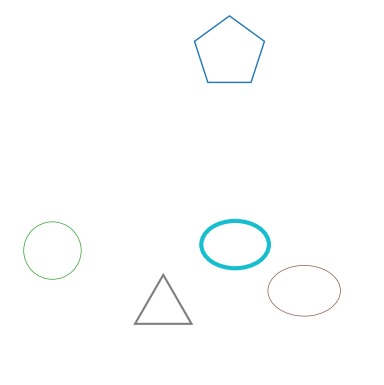[{"shape": "pentagon", "thickness": 1, "radius": 0.48, "center": [0.596, 0.863]}, {"shape": "circle", "thickness": 0.5, "radius": 0.37, "center": [0.136, 0.349]}, {"shape": "oval", "thickness": 0.5, "radius": 0.47, "center": [0.79, 0.245]}, {"shape": "triangle", "thickness": 1.5, "radius": 0.42, "center": [0.424, 0.201]}, {"shape": "oval", "thickness": 3, "radius": 0.44, "center": [0.611, 0.365]}]